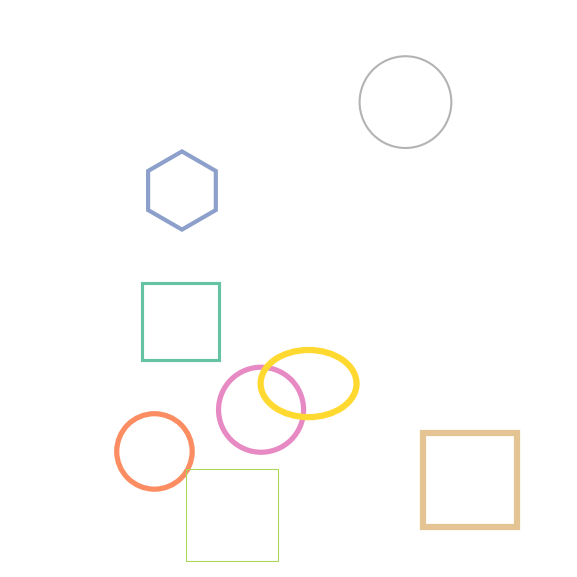[{"shape": "square", "thickness": 1.5, "radius": 0.33, "center": [0.313, 0.442]}, {"shape": "circle", "thickness": 2.5, "radius": 0.33, "center": [0.267, 0.217]}, {"shape": "hexagon", "thickness": 2, "radius": 0.34, "center": [0.315, 0.669]}, {"shape": "circle", "thickness": 2.5, "radius": 0.37, "center": [0.452, 0.29]}, {"shape": "square", "thickness": 0.5, "radius": 0.4, "center": [0.401, 0.107]}, {"shape": "oval", "thickness": 3, "radius": 0.42, "center": [0.534, 0.335]}, {"shape": "square", "thickness": 3, "radius": 0.41, "center": [0.814, 0.167]}, {"shape": "circle", "thickness": 1, "radius": 0.4, "center": [0.702, 0.822]}]